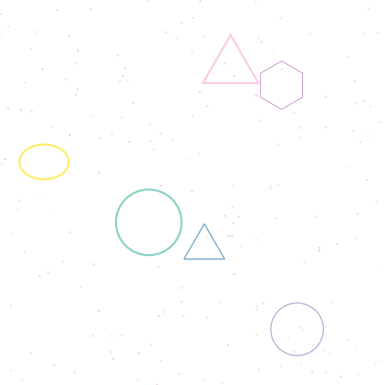[{"shape": "circle", "thickness": 1.5, "radius": 0.43, "center": [0.386, 0.423]}, {"shape": "circle", "thickness": 1, "radius": 0.34, "center": [0.772, 0.145]}, {"shape": "triangle", "thickness": 1, "radius": 0.31, "center": [0.531, 0.358]}, {"shape": "triangle", "thickness": 1.5, "radius": 0.42, "center": [0.599, 0.826]}, {"shape": "hexagon", "thickness": 0.5, "radius": 0.31, "center": [0.731, 0.779]}, {"shape": "oval", "thickness": 1.5, "radius": 0.32, "center": [0.114, 0.579]}]